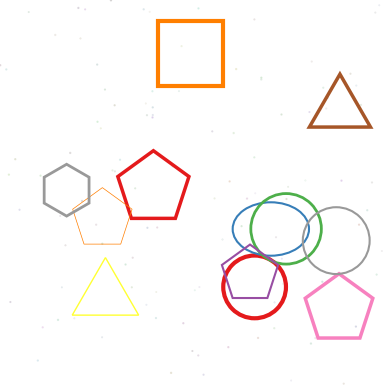[{"shape": "circle", "thickness": 3, "radius": 0.41, "center": [0.661, 0.255]}, {"shape": "pentagon", "thickness": 2.5, "radius": 0.49, "center": [0.398, 0.511]}, {"shape": "oval", "thickness": 1.5, "radius": 0.5, "center": [0.703, 0.405]}, {"shape": "circle", "thickness": 2, "radius": 0.46, "center": [0.743, 0.406]}, {"shape": "pentagon", "thickness": 1.5, "radius": 0.38, "center": [0.649, 0.288]}, {"shape": "square", "thickness": 3, "radius": 0.42, "center": [0.494, 0.861]}, {"shape": "pentagon", "thickness": 0.5, "radius": 0.41, "center": [0.266, 0.432]}, {"shape": "triangle", "thickness": 1, "radius": 0.5, "center": [0.274, 0.231]}, {"shape": "triangle", "thickness": 2.5, "radius": 0.46, "center": [0.883, 0.716]}, {"shape": "pentagon", "thickness": 2.5, "radius": 0.46, "center": [0.881, 0.197]}, {"shape": "circle", "thickness": 1.5, "radius": 0.43, "center": [0.873, 0.375]}, {"shape": "hexagon", "thickness": 2, "radius": 0.34, "center": [0.173, 0.506]}]